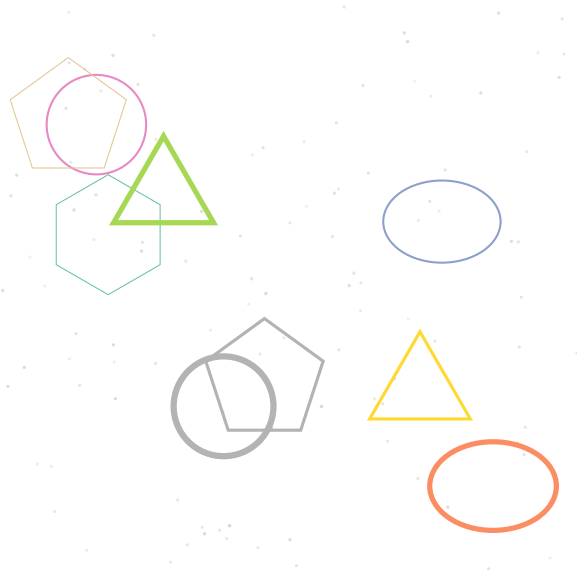[{"shape": "hexagon", "thickness": 0.5, "radius": 0.52, "center": [0.187, 0.593]}, {"shape": "oval", "thickness": 2.5, "radius": 0.55, "center": [0.854, 0.157]}, {"shape": "oval", "thickness": 1, "radius": 0.51, "center": [0.765, 0.615]}, {"shape": "circle", "thickness": 1, "radius": 0.43, "center": [0.167, 0.783]}, {"shape": "triangle", "thickness": 2.5, "radius": 0.5, "center": [0.283, 0.663]}, {"shape": "triangle", "thickness": 1.5, "radius": 0.5, "center": [0.727, 0.324]}, {"shape": "pentagon", "thickness": 0.5, "radius": 0.53, "center": [0.118, 0.794]}, {"shape": "pentagon", "thickness": 1.5, "radius": 0.53, "center": [0.458, 0.341]}, {"shape": "circle", "thickness": 3, "radius": 0.43, "center": [0.387, 0.296]}]